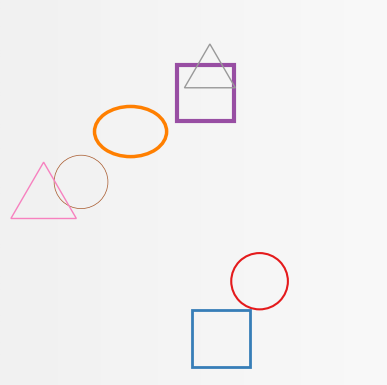[{"shape": "circle", "thickness": 1.5, "radius": 0.37, "center": [0.67, 0.27]}, {"shape": "square", "thickness": 2, "radius": 0.37, "center": [0.57, 0.121]}, {"shape": "square", "thickness": 3, "radius": 0.37, "center": [0.531, 0.759]}, {"shape": "oval", "thickness": 2.5, "radius": 0.47, "center": [0.337, 0.658]}, {"shape": "circle", "thickness": 0.5, "radius": 0.35, "center": [0.209, 0.527]}, {"shape": "triangle", "thickness": 1, "radius": 0.49, "center": [0.113, 0.481]}, {"shape": "triangle", "thickness": 1, "radius": 0.38, "center": [0.542, 0.81]}]